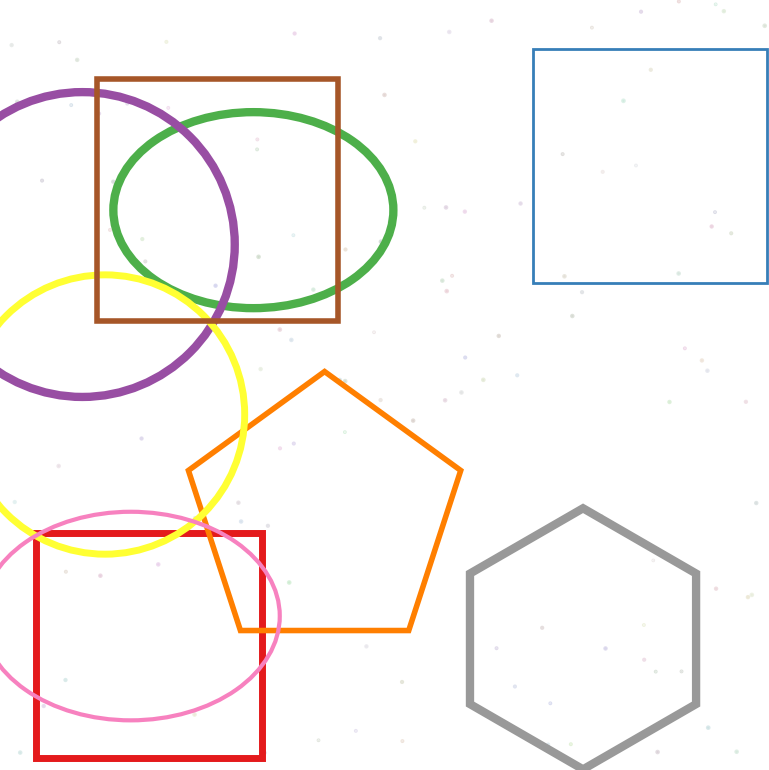[{"shape": "square", "thickness": 2.5, "radius": 0.73, "center": [0.194, 0.162]}, {"shape": "square", "thickness": 1, "radius": 0.76, "center": [0.844, 0.784]}, {"shape": "oval", "thickness": 3, "radius": 0.91, "center": [0.329, 0.727]}, {"shape": "circle", "thickness": 3, "radius": 0.99, "center": [0.107, 0.682]}, {"shape": "pentagon", "thickness": 2, "radius": 0.93, "center": [0.422, 0.332]}, {"shape": "circle", "thickness": 2.5, "radius": 0.91, "center": [0.136, 0.462]}, {"shape": "square", "thickness": 2, "radius": 0.78, "center": [0.282, 0.74]}, {"shape": "oval", "thickness": 1.5, "radius": 0.97, "center": [0.17, 0.2]}, {"shape": "hexagon", "thickness": 3, "radius": 0.85, "center": [0.757, 0.17]}]